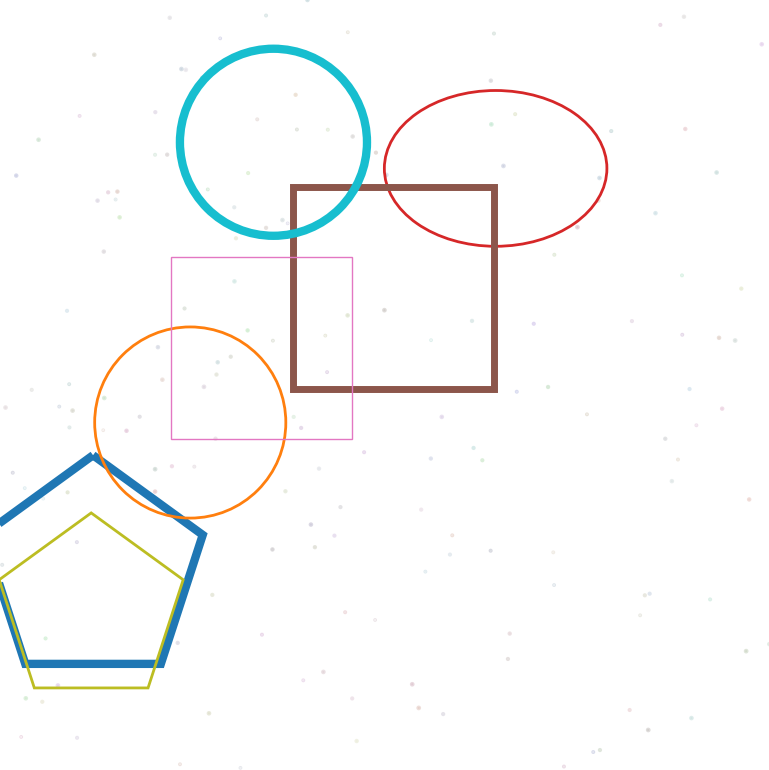[{"shape": "pentagon", "thickness": 3, "radius": 0.75, "center": [0.121, 0.259]}, {"shape": "circle", "thickness": 1, "radius": 0.62, "center": [0.247, 0.451]}, {"shape": "oval", "thickness": 1, "radius": 0.72, "center": [0.644, 0.781]}, {"shape": "square", "thickness": 2.5, "radius": 0.65, "center": [0.511, 0.626]}, {"shape": "square", "thickness": 0.5, "radius": 0.59, "center": [0.34, 0.548]}, {"shape": "pentagon", "thickness": 1, "radius": 0.63, "center": [0.118, 0.208]}, {"shape": "circle", "thickness": 3, "radius": 0.61, "center": [0.355, 0.815]}]